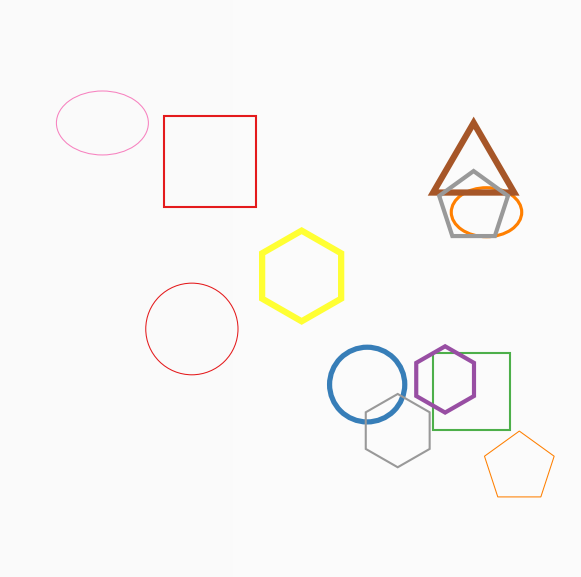[{"shape": "square", "thickness": 1, "radius": 0.39, "center": [0.362, 0.72]}, {"shape": "circle", "thickness": 0.5, "radius": 0.4, "center": [0.33, 0.429]}, {"shape": "circle", "thickness": 2.5, "radius": 0.32, "center": [0.632, 0.333]}, {"shape": "square", "thickness": 1, "radius": 0.33, "center": [0.811, 0.322]}, {"shape": "hexagon", "thickness": 2, "radius": 0.29, "center": [0.766, 0.342]}, {"shape": "pentagon", "thickness": 0.5, "radius": 0.32, "center": [0.893, 0.19]}, {"shape": "oval", "thickness": 1.5, "radius": 0.3, "center": [0.837, 0.632]}, {"shape": "hexagon", "thickness": 3, "radius": 0.39, "center": [0.519, 0.521]}, {"shape": "triangle", "thickness": 3, "radius": 0.4, "center": [0.815, 0.706]}, {"shape": "oval", "thickness": 0.5, "radius": 0.4, "center": [0.176, 0.786]}, {"shape": "pentagon", "thickness": 2, "radius": 0.31, "center": [0.815, 0.641]}, {"shape": "hexagon", "thickness": 1, "radius": 0.32, "center": [0.684, 0.253]}]